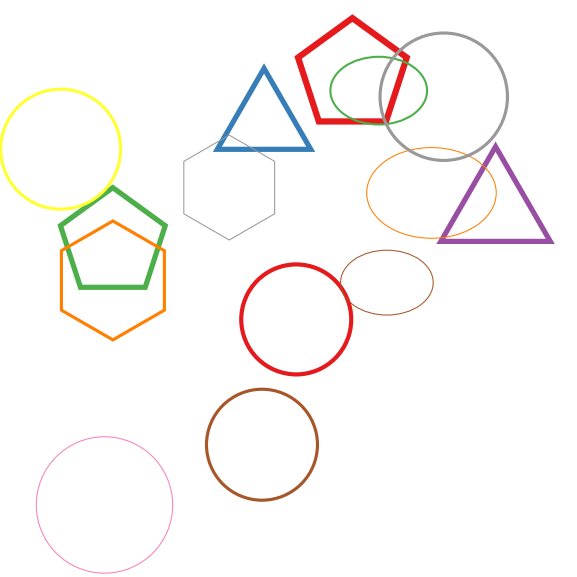[{"shape": "circle", "thickness": 2, "radius": 0.48, "center": [0.513, 0.446]}, {"shape": "pentagon", "thickness": 3, "radius": 0.49, "center": [0.61, 0.869]}, {"shape": "triangle", "thickness": 2.5, "radius": 0.47, "center": [0.457, 0.787]}, {"shape": "oval", "thickness": 1, "radius": 0.42, "center": [0.656, 0.842]}, {"shape": "pentagon", "thickness": 2.5, "radius": 0.48, "center": [0.195, 0.579]}, {"shape": "triangle", "thickness": 2.5, "radius": 0.55, "center": [0.858, 0.636]}, {"shape": "hexagon", "thickness": 1.5, "radius": 0.51, "center": [0.195, 0.514]}, {"shape": "oval", "thickness": 0.5, "radius": 0.56, "center": [0.747, 0.665]}, {"shape": "circle", "thickness": 1.5, "radius": 0.52, "center": [0.105, 0.741]}, {"shape": "oval", "thickness": 0.5, "radius": 0.4, "center": [0.67, 0.51]}, {"shape": "circle", "thickness": 1.5, "radius": 0.48, "center": [0.454, 0.229]}, {"shape": "circle", "thickness": 0.5, "radius": 0.59, "center": [0.181, 0.125]}, {"shape": "hexagon", "thickness": 0.5, "radius": 0.45, "center": [0.397, 0.674]}, {"shape": "circle", "thickness": 1.5, "radius": 0.55, "center": [0.768, 0.832]}]